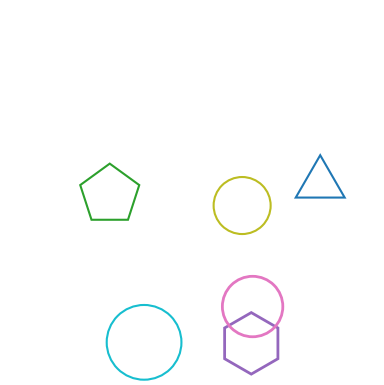[{"shape": "triangle", "thickness": 1.5, "radius": 0.37, "center": [0.832, 0.524]}, {"shape": "pentagon", "thickness": 1.5, "radius": 0.4, "center": [0.285, 0.494]}, {"shape": "hexagon", "thickness": 2, "radius": 0.4, "center": [0.653, 0.108]}, {"shape": "circle", "thickness": 2, "radius": 0.39, "center": [0.656, 0.204]}, {"shape": "circle", "thickness": 1.5, "radius": 0.37, "center": [0.629, 0.466]}, {"shape": "circle", "thickness": 1.5, "radius": 0.49, "center": [0.374, 0.111]}]